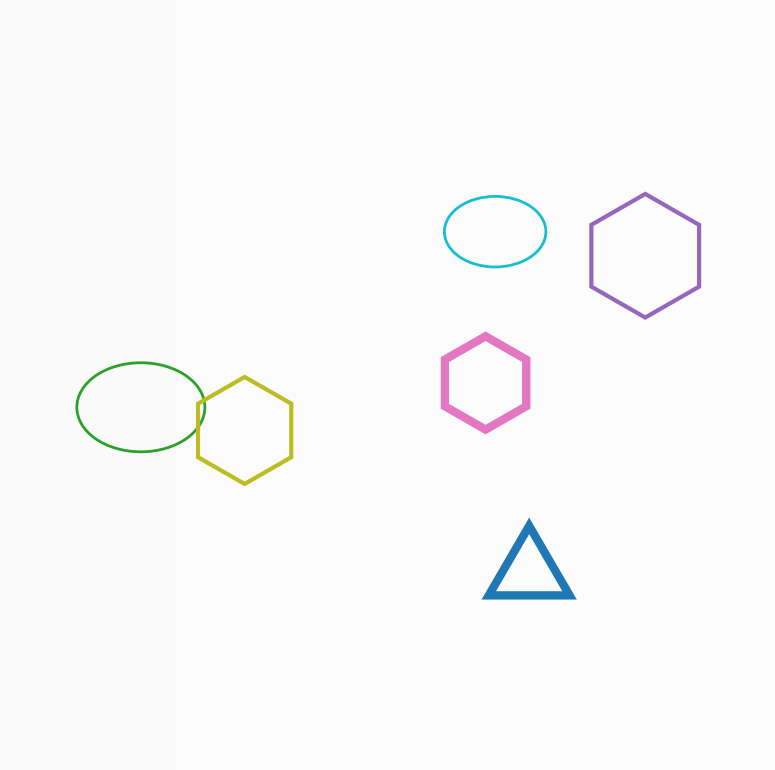[{"shape": "triangle", "thickness": 3, "radius": 0.3, "center": [0.683, 0.257]}, {"shape": "oval", "thickness": 1, "radius": 0.41, "center": [0.182, 0.471]}, {"shape": "hexagon", "thickness": 1.5, "radius": 0.4, "center": [0.833, 0.668]}, {"shape": "hexagon", "thickness": 3, "radius": 0.3, "center": [0.627, 0.503]}, {"shape": "hexagon", "thickness": 1.5, "radius": 0.35, "center": [0.316, 0.441]}, {"shape": "oval", "thickness": 1, "radius": 0.33, "center": [0.639, 0.699]}]